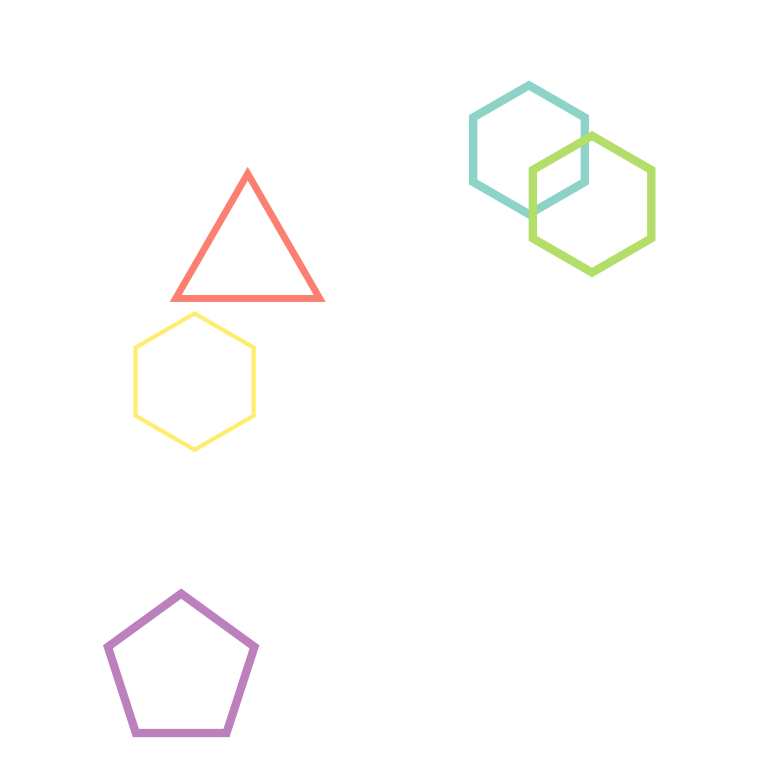[{"shape": "hexagon", "thickness": 3, "radius": 0.42, "center": [0.687, 0.806]}, {"shape": "triangle", "thickness": 2.5, "radius": 0.54, "center": [0.322, 0.666]}, {"shape": "hexagon", "thickness": 3, "radius": 0.44, "center": [0.769, 0.735]}, {"shape": "pentagon", "thickness": 3, "radius": 0.5, "center": [0.235, 0.129]}, {"shape": "hexagon", "thickness": 1.5, "radius": 0.44, "center": [0.253, 0.504]}]